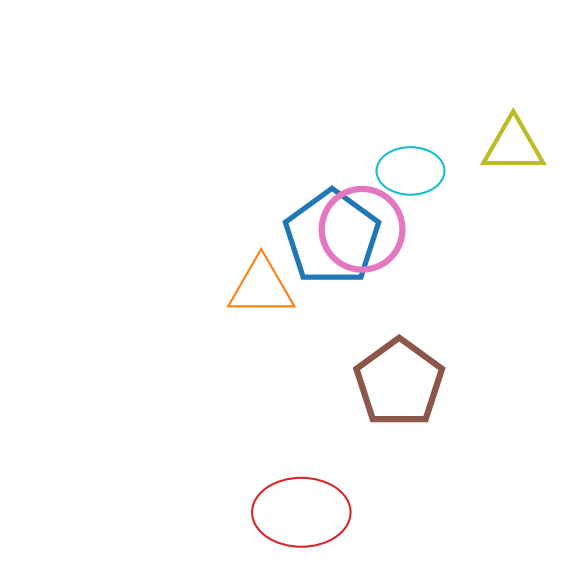[{"shape": "pentagon", "thickness": 2.5, "radius": 0.43, "center": [0.575, 0.588]}, {"shape": "triangle", "thickness": 1, "radius": 0.33, "center": [0.452, 0.502]}, {"shape": "oval", "thickness": 1, "radius": 0.43, "center": [0.522, 0.112]}, {"shape": "pentagon", "thickness": 3, "radius": 0.39, "center": [0.691, 0.336]}, {"shape": "circle", "thickness": 3, "radius": 0.35, "center": [0.627, 0.602]}, {"shape": "triangle", "thickness": 2, "radius": 0.3, "center": [0.889, 0.747]}, {"shape": "oval", "thickness": 1, "radius": 0.29, "center": [0.711, 0.703]}]